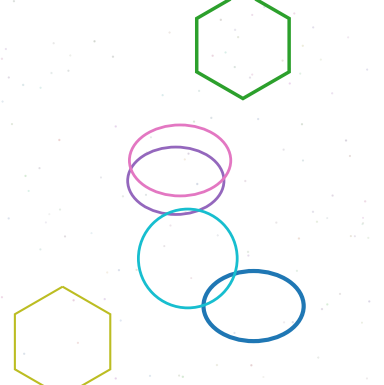[{"shape": "oval", "thickness": 3, "radius": 0.65, "center": [0.659, 0.205]}, {"shape": "hexagon", "thickness": 2.5, "radius": 0.69, "center": [0.631, 0.883]}, {"shape": "oval", "thickness": 2, "radius": 0.63, "center": [0.457, 0.53]}, {"shape": "oval", "thickness": 2, "radius": 0.66, "center": [0.468, 0.583]}, {"shape": "hexagon", "thickness": 1.5, "radius": 0.72, "center": [0.163, 0.112]}, {"shape": "circle", "thickness": 2, "radius": 0.64, "center": [0.488, 0.329]}]